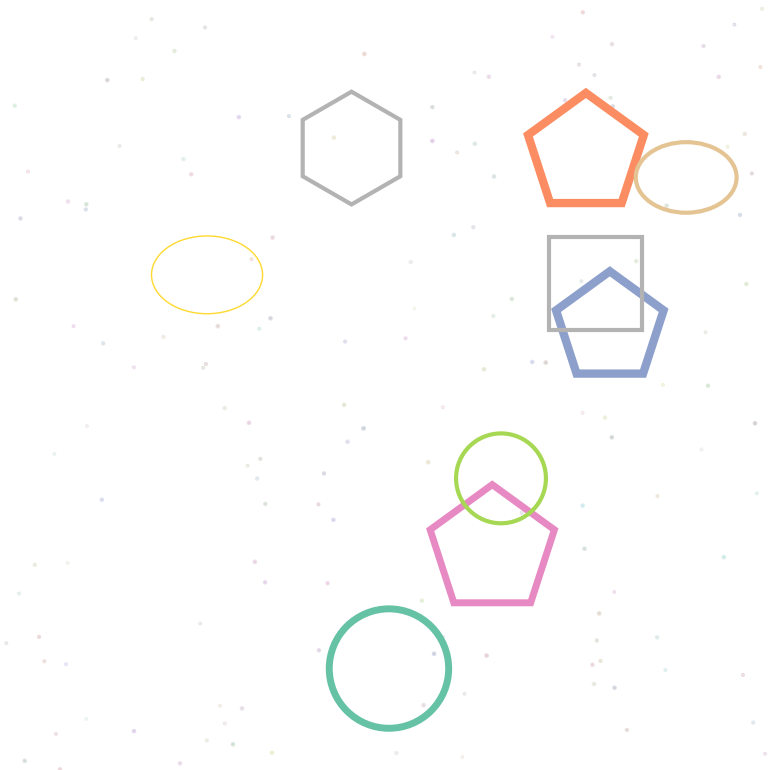[{"shape": "circle", "thickness": 2.5, "radius": 0.39, "center": [0.505, 0.132]}, {"shape": "pentagon", "thickness": 3, "radius": 0.4, "center": [0.761, 0.8]}, {"shape": "pentagon", "thickness": 3, "radius": 0.37, "center": [0.792, 0.574]}, {"shape": "pentagon", "thickness": 2.5, "radius": 0.42, "center": [0.639, 0.286]}, {"shape": "circle", "thickness": 1.5, "radius": 0.29, "center": [0.651, 0.379]}, {"shape": "oval", "thickness": 0.5, "radius": 0.36, "center": [0.269, 0.643]}, {"shape": "oval", "thickness": 1.5, "radius": 0.33, "center": [0.891, 0.77]}, {"shape": "square", "thickness": 1.5, "radius": 0.3, "center": [0.774, 0.632]}, {"shape": "hexagon", "thickness": 1.5, "radius": 0.37, "center": [0.457, 0.808]}]